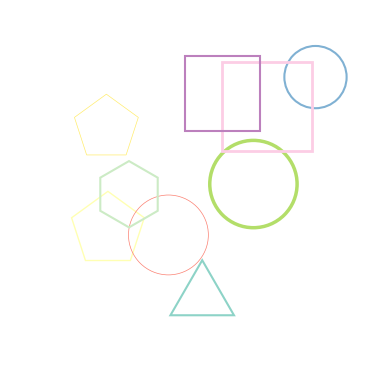[{"shape": "triangle", "thickness": 1.5, "radius": 0.48, "center": [0.525, 0.229]}, {"shape": "pentagon", "thickness": 1, "radius": 0.5, "center": [0.28, 0.404]}, {"shape": "circle", "thickness": 0.5, "radius": 0.52, "center": [0.437, 0.39]}, {"shape": "circle", "thickness": 1.5, "radius": 0.4, "center": [0.819, 0.8]}, {"shape": "circle", "thickness": 2.5, "radius": 0.57, "center": [0.658, 0.522]}, {"shape": "square", "thickness": 2, "radius": 0.58, "center": [0.694, 0.724]}, {"shape": "square", "thickness": 1.5, "radius": 0.49, "center": [0.579, 0.758]}, {"shape": "hexagon", "thickness": 1.5, "radius": 0.43, "center": [0.335, 0.495]}, {"shape": "pentagon", "thickness": 0.5, "radius": 0.44, "center": [0.276, 0.668]}]